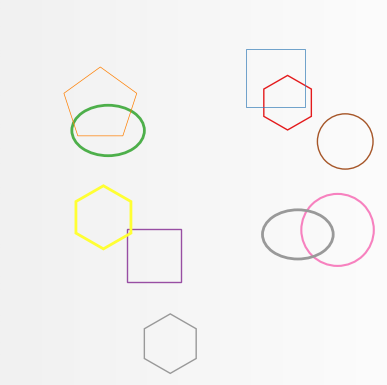[{"shape": "hexagon", "thickness": 1, "radius": 0.35, "center": [0.742, 0.733]}, {"shape": "square", "thickness": 0.5, "radius": 0.38, "center": [0.711, 0.797]}, {"shape": "oval", "thickness": 2, "radius": 0.47, "center": [0.279, 0.661]}, {"shape": "square", "thickness": 1, "radius": 0.34, "center": [0.397, 0.337]}, {"shape": "pentagon", "thickness": 0.5, "radius": 0.49, "center": [0.259, 0.727]}, {"shape": "hexagon", "thickness": 2, "radius": 0.41, "center": [0.267, 0.436]}, {"shape": "circle", "thickness": 1, "radius": 0.36, "center": [0.891, 0.633]}, {"shape": "circle", "thickness": 1.5, "radius": 0.47, "center": [0.871, 0.403]}, {"shape": "hexagon", "thickness": 1, "radius": 0.39, "center": [0.439, 0.107]}, {"shape": "oval", "thickness": 2, "radius": 0.46, "center": [0.769, 0.391]}]